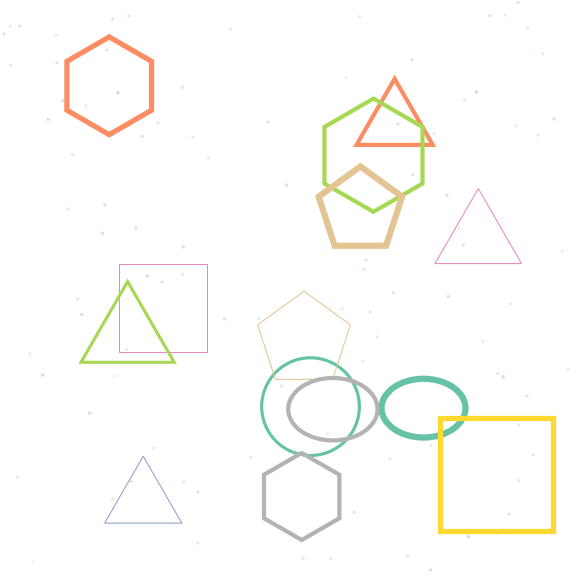[{"shape": "circle", "thickness": 1.5, "radius": 0.42, "center": [0.538, 0.295]}, {"shape": "oval", "thickness": 3, "radius": 0.36, "center": [0.733, 0.292]}, {"shape": "hexagon", "thickness": 2.5, "radius": 0.42, "center": [0.189, 0.851]}, {"shape": "triangle", "thickness": 2, "radius": 0.38, "center": [0.683, 0.786]}, {"shape": "triangle", "thickness": 0.5, "radius": 0.39, "center": [0.248, 0.132]}, {"shape": "square", "thickness": 0.5, "radius": 0.38, "center": [0.282, 0.466]}, {"shape": "triangle", "thickness": 0.5, "radius": 0.43, "center": [0.828, 0.586]}, {"shape": "hexagon", "thickness": 2, "radius": 0.49, "center": [0.647, 0.73]}, {"shape": "triangle", "thickness": 1.5, "radius": 0.47, "center": [0.221, 0.418]}, {"shape": "square", "thickness": 2.5, "radius": 0.49, "center": [0.86, 0.177]}, {"shape": "pentagon", "thickness": 0.5, "radius": 0.42, "center": [0.526, 0.411]}, {"shape": "pentagon", "thickness": 3, "radius": 0.38, "center": [0.624, 0.635]}, {"shape": "hexagon", "thickness": 2, "radius": 0.38, "center": [0.522, 0.139]}, {"shape": "oval", "thickness": 2, "radius": 0.39, "center": [0.576, 0.291]}]